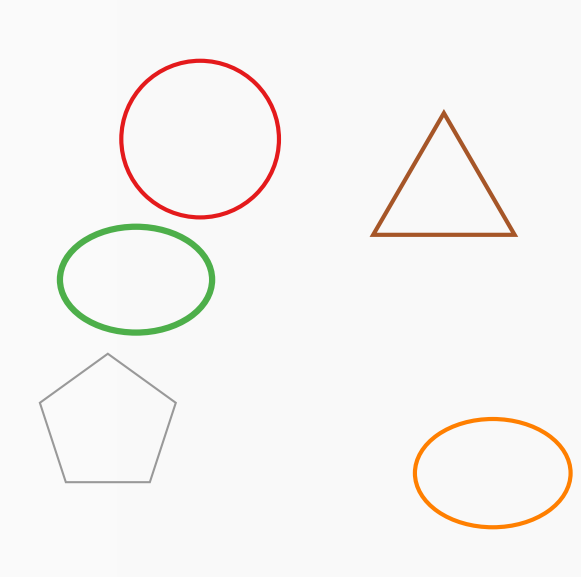[{"shape": "circle", "thickness": 2, "radius": 0.68, "center": [0.344, 0.758]}, {"shape": "oval", "thickness": 3, "radius": 0.65, "center": [0.234, 0.515]}, {"shape": "oval", "thickness": 2, "radius": 0.67, "center": [0.848, 0.18]}, {"shape": "triangle", "thickness": 2, "radius": 0.7, "center": [0.764, 0.663]}, {"shape": "pentagon", "thickness": 1, "radius": 0.61, "center": [0.186, 0.264]}]